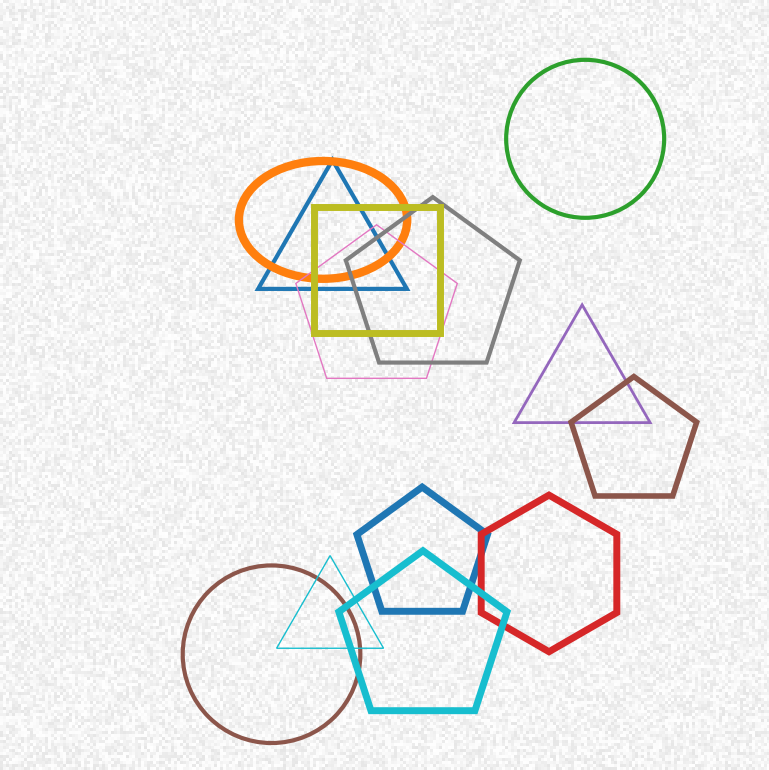[{"shape": "triangle", "thickness": 1.5, "radius": 0.56, "center": [0.432, 0.681]}, {"shape": "pentagon", "thickness": 2.5, "radius": 0.45, "center": [0.548, 0.278]}, {"shape": "oval", "thickness": 3, "radius": 0.55, "center": [0.42, 0.714]}, {"shape": "circle", "thickness": 1.5, "radius": 0.51, "center": [0.76, 0.82]}, {"shape": "hexagon", "thickness": 2.5, "radius": 0.51, "center": [0.713, 0.255]}, {"shape": "triangle", "thickness": 1, "radius": 0.51, "center": [0.756, 0.502]}, {"shape": "circle", "thickness": 1.5, "radius": 0.58, "center": [0.353, 0.15]}, {"shape": "pentagon", "thickness": 2, "radius": 0.43, "center": [0.823, 0.425]}, {"shape": "pentagon", "thickness": 0.5, "radius": 0.55, "center": [0.489, 0.598]}, {"shape": "pentagon", "thickness": 1.5, "radius": 0.59, "center": [0.562, 0.625]}, {"shape": "square", "thickness": 2.5, "radius": 0.41, "center": [0.49, 0.649]}, {"shape": "triangle", "thickness": 0.5, "radius": 0.4, "center": [0.429, 0.198]}, {"shape": "pentagon", "thickness": 2.5, "radius": 0.57, "center": [0.549, 0.17]}]